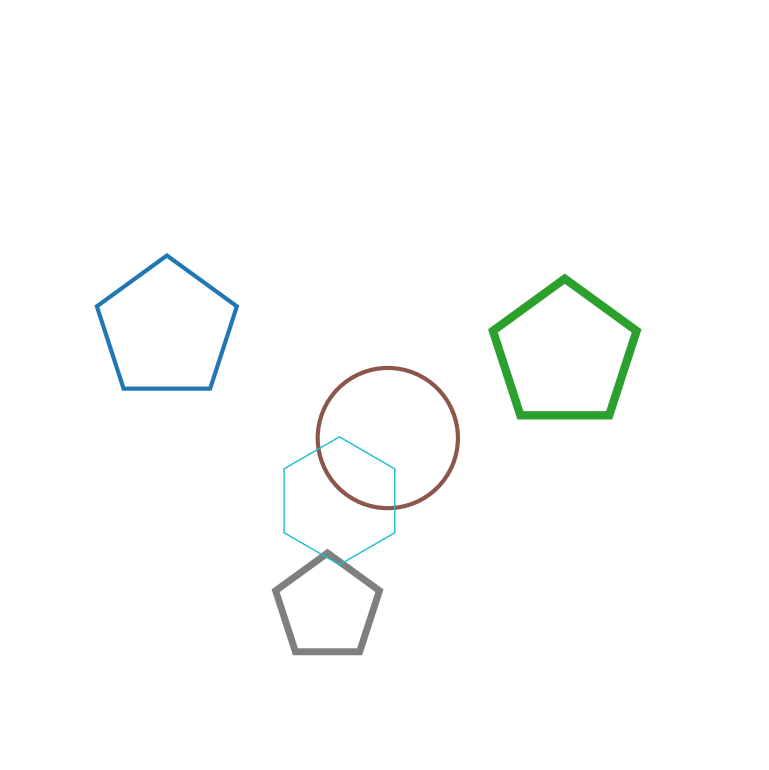[{"shape": "pentagon", "thickness": 1.5, "radius": 0.48, "center": [0.217, 0.573]}, {"shape": "pentagon", "thickness": 3, "radius": 0.49, "center": [0.733, 0.54]}, {"shape": "circle", "thickness": 1.5, "radius": 0.46, "center": [0.504, 0.431]}, {"shape": "pentagon", "thickness": 2.5, "radius": 0.35, "center": [0.425, 0.211]}, {"shape": "hexagon", "thickness": 0.5, "radius": 0.42, "center": [0.441, 0.35]}]